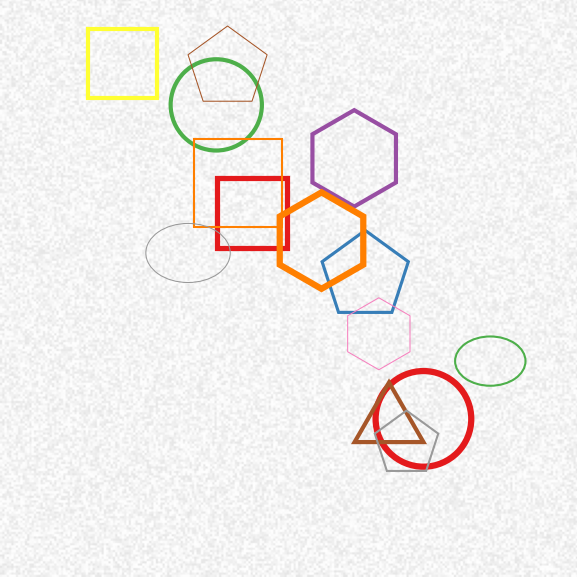[{"shape": "square", "thickness": 2.5, "radius": 0.3, "center": [0.436, 0.63]}, {"shape": "circle", "thickness": 3, "radius": 0.41, "center": [0.733, 0.274]}, {"shape": "pentagon", "thickness": 1.5, "radius": 0.39, "center": [0.632, 0.522]}, {"shape": "circle", "thickness": 2, "radius": 0.4, "center": [0.374, 0.818]}, {"shape": "oval", "thickness": 1, "radius": 0.3, "center": [0.849, 0.374]}, {"shape": "hexagon", "thickness": 2, "radius": 0.42, "center": [0.613, 0.725]}, {"shape": "hexagon", "thickness": 3, "radius": 0.42, "center": [0.557, 0.583]}, {"shape": "square", "thickness": 1, "radius": 0.38, "center": [0.412, 0.682]}, {"shape": "square", "thickness": 2, "radius": 0.3, "center": [0.211, 0.889]}, {"shape": "triangle", "thickness": 2, "radius": 0.34, "center": [0.674, 0.268]}, {"shape": "pentagon", "thickness": 0.5, "radius": 0.36, "center": [0.394, 0.882]}, {"shape": "hexagon", "thickness": 0.5, "radius": 0.31, "center": [0.656, 0.421]}, {"shape": "pentagon", "thickness": 1, "radius": 0.29, "center": [0.704, 0.23]}, {"shape": "oval", "thickness": 0.5, "radius": 0.37, "center": [0.326, 0.561]}]